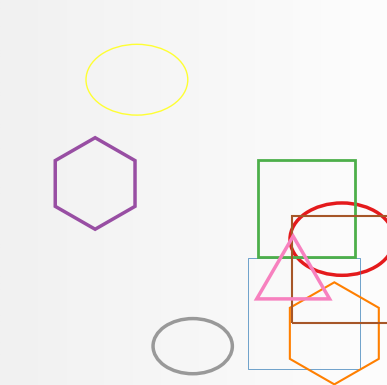[{"shape": "oval", "thickness": 2.5, "radius": 0.67, "center": [0.883, 0.379]}, {"shape": "square", "thickness": 0.5, "radius": 0.72, "center": [0.784, 0.186]}, {"shape": "square", "thickness": 2, "radius": 0.63, "center": [0.791, 0.458]}, {"shape": "hexagon", "thickness": 2.5, "radius": 0.59, "center": [0.245, 0.523]}, {"shape": "hexagon", "thickness": 1.5, "radius": 0.66, "center": [0.863, 0.134]}, {"shape": "oval", "thickness": 1, "radius": 0.66, "center": [0.353, 0.793]}, {"shape": "square", "thickness": 1.5, "radius": 0.69, "center": [0.893, 0.3]}, {"shape": "triangle", "thickness": 2.5, "radius": 0.54, "center": [0.757, 0.278]}, {"shape": "oval", "thickness": 2.5, "radius": 0.51, "center": [0.497, 0.101]}]